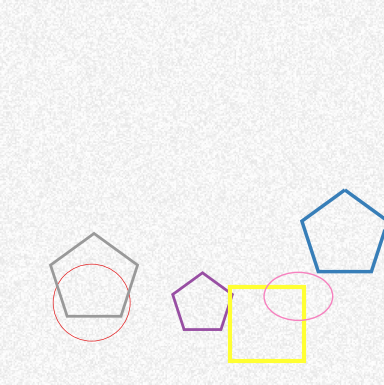[{"shape": "circle", "thickness": 0.5, "radius": 0.5, "center": [0.238, 0.214]}, {"shape": "pentagon", "thickness": 2.5, "radius": 0.59, "center": [0.896, 0.389]}, {"shape": "pentagon", "thickness": 2, "radius": 0.41, "center": [0.526, 0.21]}, {"shape": "square", "thickness": 3, "radius": 0.48, "center": [0.694, 0.158]}, {"shape": "oval", "thickness": 1, "radius": 0.45, "center": [0.775, 0.23]}, {"shape": "pentagon", "thickness": 2, "radius": 0.59, "center": [0.244, 0.275]}]